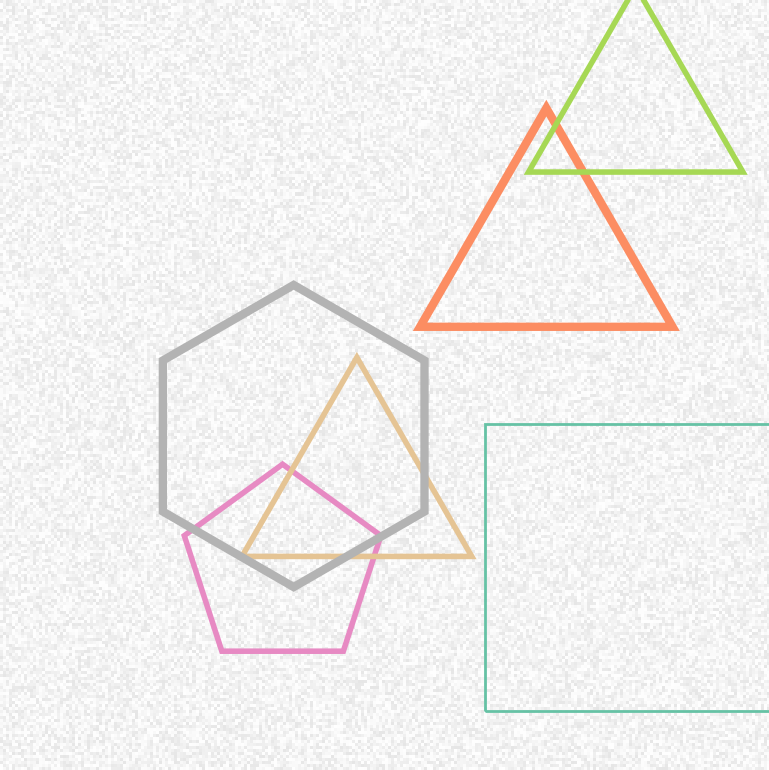[{"shape": "square", "thickness": 1, "radius": 0.93, "center": [0.815, 0.263]}, {"shape": "triangle", "thickness": 3, "radius": 0.95, "center": [0.71, 0.67]}, {"shape": "pentagon", "thickness": 2, "radius": 0.67, "center": [0.367, 0.263]}, {"shape": "triangle", "thickness": 2, "radius": 0.8, "center": [0.826, 0.857]}, {"shape": "triangle", "thickness": 2, "radius": 0.86, "center": [0.463, 0.364]}, {"shape": "hexagon", "thickness": 3, "radius": 0.98, "center": [0.381, 0.434]}]